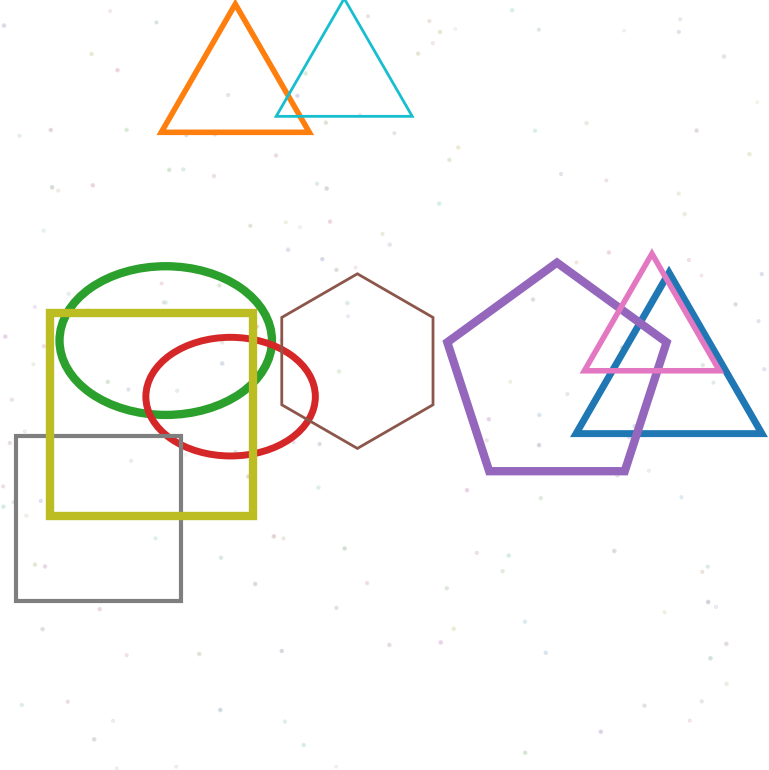[{"shape": "triangle", "thickness": 2.5, "radius": 0.7, "center": [0.869, 0.507]}, {"shape": "triangle", "thickness": 2, "radius": 0.55, "center": [0.306, 0.884]}, {"shape": "oval", "thickness": 3, "radius": 0.69, "center": [0.215, 0.558]}, {"shape": "oval", "thickness": 2.5, "radius": 0.55, "center": [0.299, 0.485]}, {"shape": "pentagon", "thickness": 3, "radius": 0.75, "center": [0.723, 0.509]}, {"shape": "hexagon", "thickness": 1, "radius": 0.57, "center": [0.464, 0.531]}, {"shape": "triangle", "thickness": 2, "radius": 0.51, "center": [0.847, 0.569]}, {"shape": "square", "thickness": 1.5, "radius": 0.54, "center": [0.127, 0.327]}, {"shape": "square", "thickness": 3, "radius": 0.66, "center": [0.197, 0.461]}, {"shape": "triangle", "thickness": 1, "radius": 0.51, "center": [0.447, 0.9]}]